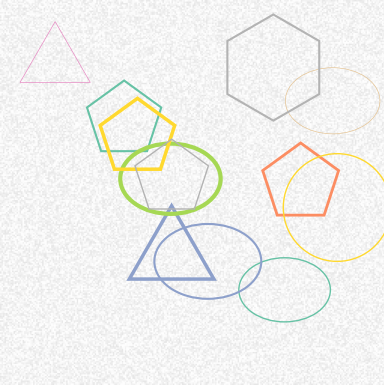[{"shape": "pentagon", "thickness": 1.5, "radius": 0.51, "center": [0.322, 0.689]}, {"shape": "oval", "thickness": 1, "radius": 0.59, "center": [0.739, 0.247]}, {"shape": "pentagon", "thickness": 2, "radius": 0.52, "center": [0.781, 0.525]}, {"shape": "triangle", "thickness": 2.5, "radius": 0.63, "center": [0.446, 0.339]}, {"shape": "oval", "thickness": 1.5, "radius": 0.69, "center": [0.54, 0.321]}, {"shape": "triangle", "thickness": 0.5, "radius": 0.53, "center": [0.143, 0.839]}, {"shape": "oval", "thickness": 3, "radius": 0.65, "center": [0.443, 0.536]}, {"shape": "pentagon", "thickness": 2.5, "radius": 0.51, "center": [0.357, 0.643]}, {"shape": "circle", "thickness": 1, "radius": 0.7, "center": [0.876, 0.461]}, {"shape": "oval", "thickness": 0.5, "radius": 0.61, "center": [0.864, 0.738]}, {"shape": "hexagon", "thickness": 1.5, "radius": 0.69, "center": [0.71, 0.825]}, {"shape": "pentagon", "thickness": 1, "radius": 0.5, "center": [0.446, 0.538]}]